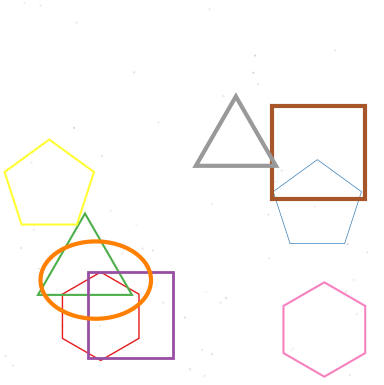[{"shape": "hexagon", "thickness": 1, "radius": 0.57, "center": [0.262, 0.179]}, {"shape": "pentagon", "thickness": 0.5, "radius": 0.6, "center": [0.824, 0.465]}, {"shape": "triangle", "thickness": 1.5, "radius": 0.7, "center": [0.221, 0.304]}, {"shape": "square", "thickness": 2, "radius": 0.55, "center": [0.339, 0.182]}, {"shape": "oval", "thickness": 3, "radius": 0.72, "center": [0.249, 0.273]}, {"shape": "pentagon", "thickness": 1.5, "radius": 0.61, "center": [0.128, 0.516]}, {"shape": "square", "thickness": 3, "radius": 0.61, "center": [0.827, 0.605]}, {"shape": "hexagon", "thickness": 1.5, "radius": 0.61, "center": [0.842, 0.144]}, {"shape": "triangle", "thickness": 3, "radius": 0.6, "center": [0.613, 0.629]}]